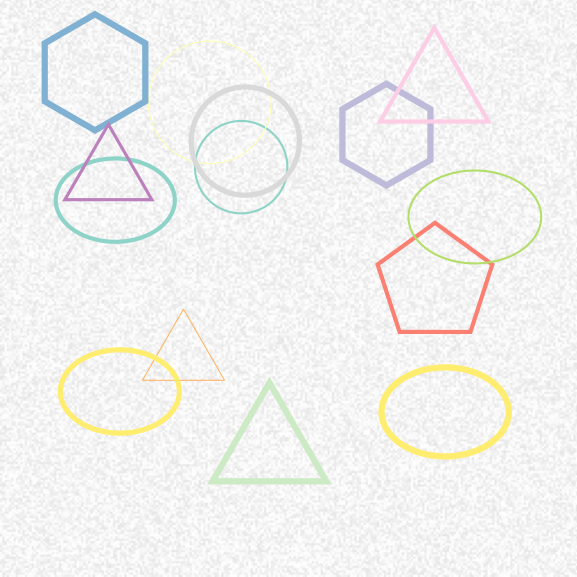[{"shape": "circle", "thickness": 1, "radius": 0.4, "center": [0.418, 0.71]}, {"shape": "oval", "thickness": 2, "radius": 0.52, "center": [0.2, 0.653]}, {"shape": "circle", "thickness": 0.5, "radius": 0.53, "center": [0.363, 0.822]}, {"shape": "hexagon", "thickness": 3, "radius": 0.44, "center": [0.669, 0.766]}, {"shape": "pentagon", "thickness": 2, "radius": 0.52, "center": [0.753, 0.509]}, {"shape": "hexagon", "thickness": 3, "radius": 0.5, "center": [0.165, 0.874]}, {"shape": "triangle", "thickness": 0.5, "radius": 0.41, "center": [0.318, 0.382]}, {"shape": "oval", "thickness": 1, "radius": 0.57, "center": [0.822, 0.623]}, {"shape": "triangle", "thickness": 2, "radius": 0.54, "center": [0.752, 0.843]}, {"shape": "circle", "thickness": 2.5, "radius": 0.47, "center": [0.425, 0.755]}, {"shape": "triangle", "thickness": 1.5, "radius": 0.43, "center": [0.188, 0.697]}, {"shape": "triangle", "thickness": 3, "radius": 0.57, "center": [0.467, 0.223]}, {"shape": "oval", "thickness": 3, "radius": 0.55, "center": [0.771, 0.286]}, {"shape": "oval", "thickness": 2.5, "radius": 0.52, "center": [0.208, 0.321]}]